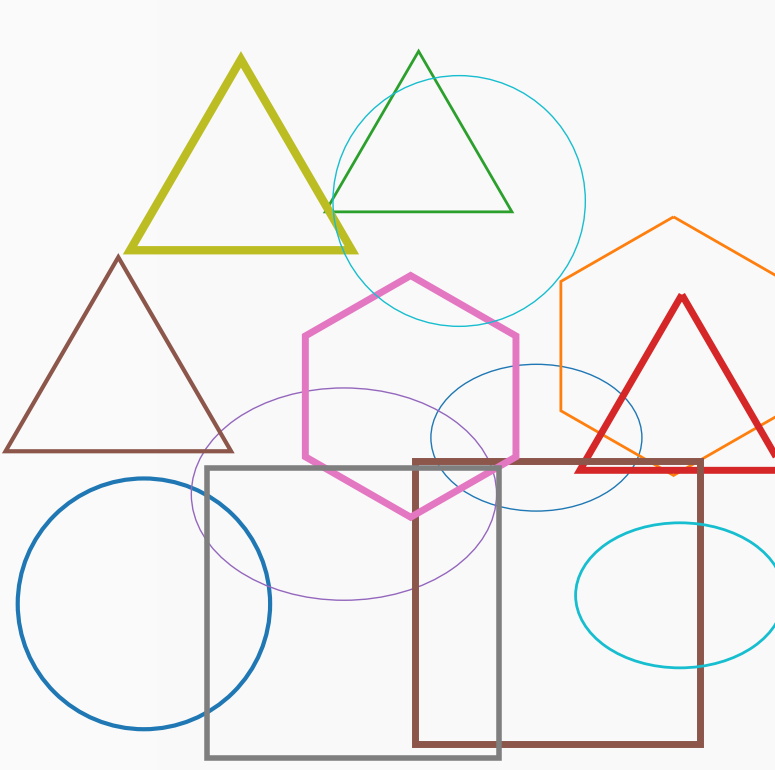[{"shape": "circle", "thickness": 1.5, "radius": 0.81, "center": [0.186, 0.216]}, {"shape": "oval", "thickness": 0.5, "radius": 0.68, "center": [0.692, 0.432]}, {"shape": "hexagon", "thickness": 1, "radius": 0.84, "center": [0.869, 0.55]}, {"shape": "triangle", "thickness": 1, "radius": 0.7, "center": [0.54, 0.794]}, {"shape": "triangle", "thickness": 2.5, "radius": 0.76, "center": [0.88, 0.465]}, {"shape": "oval", "thickness": 0.5, "radius": 0.98, "center": [0.444, 0.358]}, {"shape": "triangle", "thickness": 1.5, "radius": 0.84, "center": [0.153, 0.498]}, {"shape": "square", "thickness": 2.5, "radius": 0.92, "center": [0.719, 0.217]}, {"shape": "hexagon", "thickness": 2.5, "radius": 0.78, "center": [0.53, 0.485]}, {"shape": "square", "thickness": 2, "radius": 0.94, "center": [0.456, 0.204]}, {"shape": "triangle", "thickness": 3, "radius": 0.83, "center": [0.311, 0.758]}, {"shape": "circle", "thickness": 0.5, "radius": 0.81, "center": [0.592, 0.739]}, {"shape": "oval", "thickness": 1, "radius": 0.67, "center": [0.877, 0.227]}]